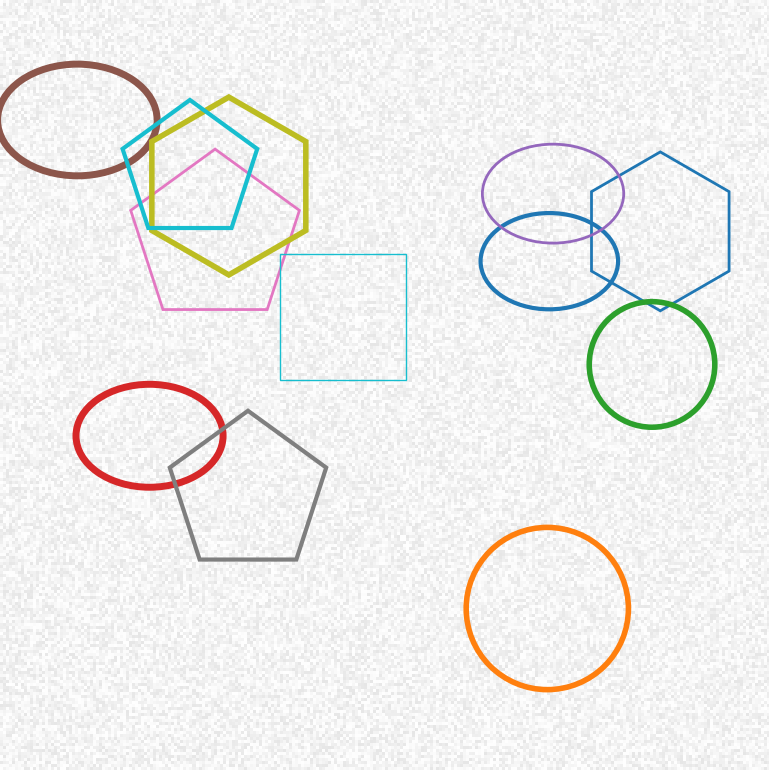[{"shape": "hexagon", "thickness": 1, "radius": 0.52, "center": [0.858, 0.7]}, {"shape": "oval", "thickness": 1.5, "radius": 0.45, "center": [0.713, 0.661]}, {"shape": "circle", "thickness": 2, "radius": 0.53, "center": [0.711, 0.21]}, {"shape": "circle", "thickness": 2, "radius": 0.41, "center": [0.847, 0.527]}, {"shape": "oval", "thickness": 2.5, "radius": 0.48, "center": [0.194, 0.434]}, {"shape": "oval", "thickness": 1, "radius": 0.46, "center": [0.718, 0.749]}, {"shape": "oval", "thickness": 2.5, "radius": 0.52, "center": [0.1, 0.844]}, {"shape": "pentagon", "thickness": 1, "radius": 0.58, "center": [0.279, 0.691]}, {"shape": "pentagon", "thickness": 1.5, "radius": 0.53, "center": [0.322, 0.36]}, {"shape": "hexagon", "thickness": 2, "radius": 0.58, "center": [0.297, 0.758]}, {"shape": "square", "thickness": 0.5, "radius": 0.41, "center": [0.446, 0.588]}, {"shape": "pentagon", "thickness": 1.5, "radius": 0.46, "center": [0.247, 0.778]}]